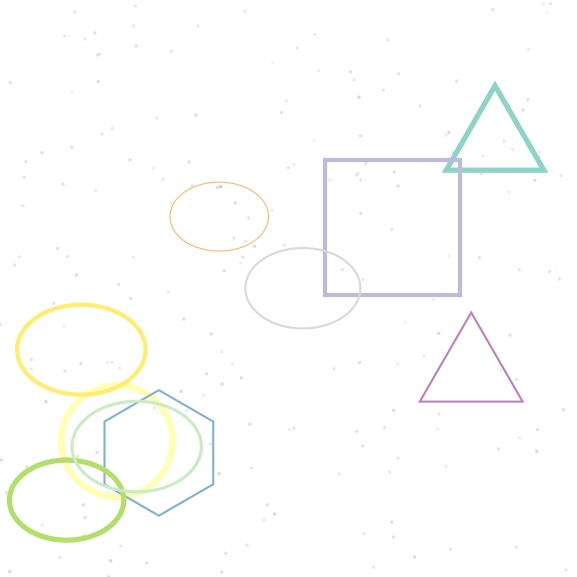[{"shape": "triangle", "thickness": 2.5, "radius": 0.49, "center": [0.857, 0.753]}, {"shape": "circle", "thickness": 3, "radius": 0.48, "center": [0.202, 0.235]}, {"shape": "square", "thickness": 2, "radius": 0.58, "center": [0.68, 0.605]}, {"shape": "hexagon", "thickness": 1, "radius": 0.54, "center": [0.275, 0.215]}, {"shape": "oval", "thickness": 0.5, "radius": 0.43, "center": [0.38, 0.624]}, {"shape": "oval", "thickness": 2.5, "radius": 0.5, "center": [0.115, 0.133]}, {"shape": "oval", "thickness": 1, "radius": 0.5, "center": [0.524, 0.5]}, {"shape": "triangle", "thickness": 1, "radius": 0.51, "center": [0.816, 0.355]}, {"shape": "oval", "thickness": 1.5, "radius": 0.56, "center": [0.237, 0.226]}, {"shape": "oval", "thickness": 2, "radius": 0.56, "center": [0.141, 0.394]}]